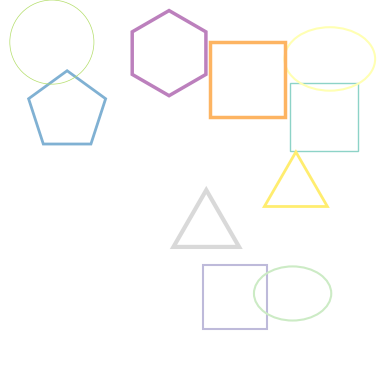[{"shape": "square", "thickness": 1, "radius": 0.44, "center": [0.841, 0.696]}, {"shape": "oval", "thickness": 1.5, "radius": 0.59, "center": [0.857, 0.847]}, {"shape": "square", "thickness": 1.5, "radius": 0.42, "center": [0.612, 0.229]}, {"shape": "pentagon", "thickness": 2, "radius": 0.53, "center": [0.174, 0.711]}, {"shape": "square", "thickness": 2.5, "radius": 0.49, "center": [0.642, 0.793]}, {"shape": "circle", "thickness": 0.5, "radius": 0.55, "center": [0.135, 0.891]}, {"shape": "triangle", "thickness": 3, "radius": 0.49, "center": [0.536, 0.408]}, {"shape": "hexagon", "thickness": 2.5, "radius": 0.55, "center": [0.439, 0.862]}, {"shape": "oval", "thickness": 1.5, "radius": 0.5, "center": [0.76, 0.238]}, {"shape": "triangle", "thickness": 2, "radius": 0.47, "center": [0.769, 0.511]}]